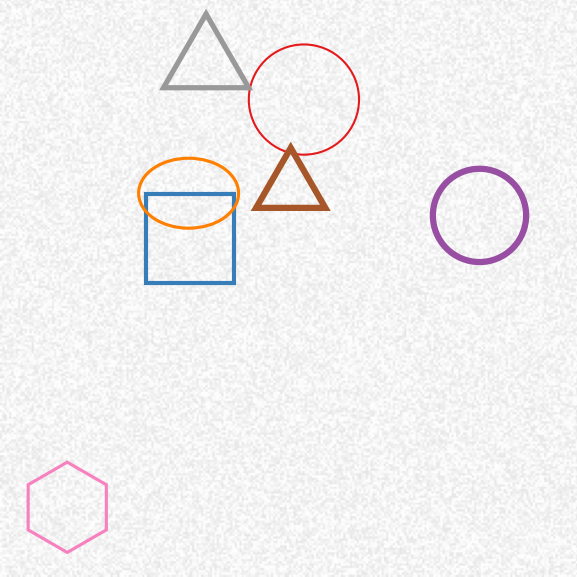[{"shape": "circle", "thickness": 1, "radius": 0.48, "center": [0.526, 0.827]}, {"shape": "square", "thickness": 2, "radius": 0.38, "center": [0.329, 0.586]}, {"shape": "circle", "thickness": 3, "radius": 0.4, "center": [0.83, 0.626]}, {"shape": "oval", "thickness": 1.5, "radius": 0.43, "center": [0.327, 0.665]}, {"shape": "triangle", "thickness": 3, "radius": 0.35, "center": [0.503, 0.674]}, {"shape": "hexagon", "thickness": 1.5, "radius": 0.39, "center": [0.116, 0.121]}, {"shape": "triangle", "thickness": 2.5, "radius": 0.43, "center": [0.357, 0.89]}]